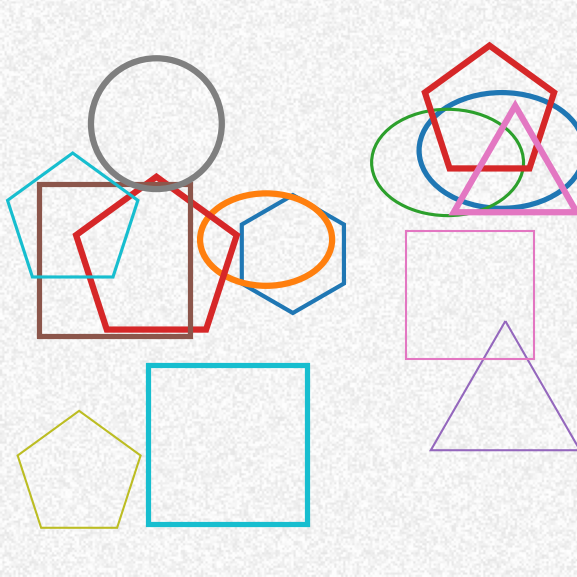[{"shape": "hexagon", "thickness": 2, "radius": 0.51, "center": [0.507, 0.559]}, {"shape": "oval", "thickness": 2.5, "radius": 0.72, "center": [0.869, 0.739]}, {"shape": "oval", "thickness": 3, "radius": 0.57, "center": [0.461, 0.584]}, {"shape": "oval", "thickness": 1.5, "radius": 0.66, "center": [0.775, 0.718]}, {"shape": "pentagon", "thickness": 3, "radius": 0.73, "center": [0.271, 0.547]}, {"shape": "pentagon", "thickness": 3, "radius": 0.59, "center": [0.848, 0.803]}, {"shape": "triangle", "thickness": 1, "radius": 0.75, "center": [0.875, 0.294]}, {"shape": "square", "thickness": 2.5, "radius": 0.65, "center": [0.198, 0.549]}, {"shape": "triangle", "thickness": 3, "radius": 0.61, "center": [0.892, 0.693]}, {"shape": "square", "thickness": 1, "radius": 0.56, "center": [0.814, 0.489]}, {"shape": "circle", "thickness": 3, "radius": 0.57, "center": [0.271, 0.785]}, {"shape": "pentagon", "thickness": 1, "radius": 0.56, "center": [0.137, 0.176]}, {"shape": "pentagon", "thickness": 1.5, "radius": 0.59, "center": [0.126, 0.615]}, {"shape": "square", "thickness": 2.5, "radius": 0.69, "center": [0.394, 0.23]}]